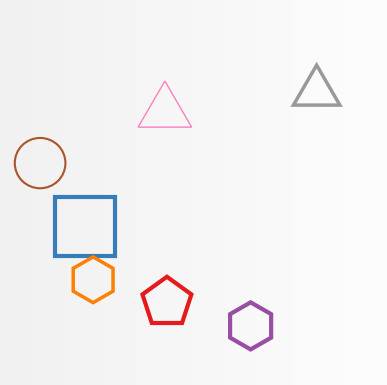[{"shape": "pentagon", "thickness": 3, "radius": 0.33, "center": [0.431, 0.215]}, {"shape": "square", "thickness": 3, "radius": 0.39, "center": [0.22, 0.412]}, {"shape": "hexagon", "thickness": 3, "radius": 0.31, "center": [0.647, 0.154]}, {"shape": "hexagon", "thickness": 2.5, "radius": 0.3, "center": [0.24, 0.273]}, {"shape": "circle", "thickness": 1.5, "radius": 0.33, "center": [0.104, 0.576]}, {"shape": "triangle", "thickness": 1, "radius": 0.4, "center": [0.426, 0.71]}, {"shape": "triangle", "thickness": 2.5, "radius": 0.35, "center": [0.817, 0.762]}]